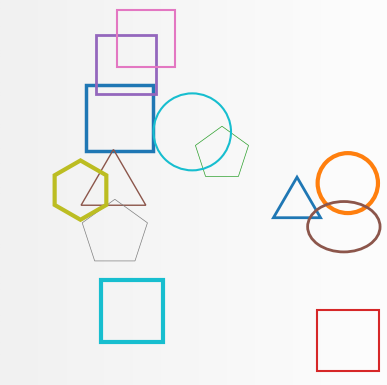[{"shape": "square", "thickness": 2.5, "radius": 0.43, "center": [0.308, 0.693]}, {"shape": "triangle", "thickness": 2, "radius": 0.35, "center": [0.766, 0.47]}, {"shape": "circle", "thickness": 3, "radius": 0.39, "center": [0.898, 0.524]}, {"shape": "pentagon", "thickness": 0.5, "radius": 0.36, "center": [0.573, 0.6]}, {"shape": "square", "thickness": 1.5, "radius": 0.4, "center": [0.898, 0.116]}, {"shape": "square", "thickness": 2, "radius": 0.39, "center": [0.325, 0.833]}, {"shape": "oval", "thickness": 2, "radius": 0.47, "center": [0.887, 0.411]}, {"shape": "triangle", "thickness": 1, "radius": 0.48, "center": [0.293, 0.515]}, {"shape": "square", "thickness": 1.5, "radius": 0.37, "center": [0.376, 0.899]}, {"shape": "pentagon", "thickness": 0.5, "radius": 0.44, "center": [0.296, 0.394]}, {"shape": "hexagon", "thickness": 3, "radius": 0.39, "center": [0.208, 0.506]}, {"shape": "square", "thickness": 3, "radius": 0.41, "center": [0.341, 0.192]}, {"shape": "circle", "thickness": 1.5, "radius": 0.5, "center": [0.496, 0.657]}]